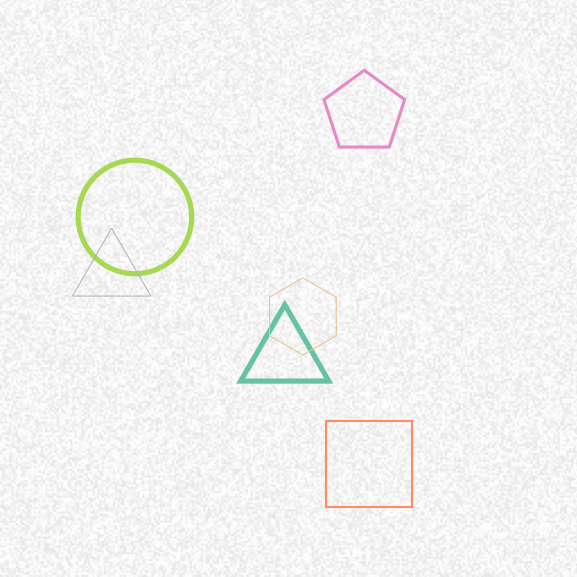[{"shape": "triangle", "thickness": 2.5, "radius": 0.44, "center": [0.493, 0.383]}, {"shape": "square", "thickness": 1, "radius": 0.37, "center": [0.639, 0.196]}, {"shape": "pentagon", "thickness": 1.5, "radius": 0.37, "center": [0.631, 0.804]}, {"shape": "circle", "thickness": 2.5, "radius": 0.49, "center": [0.234, 0.623]}, {"shape": "hexagon", "thickness": 0.5, "radius": 0.33, "center": [0.524, 0.451]}, {"shape": "triangle", "thickness": 0.5, "radius": 0.39, "center": [0.193, 0.526]}]